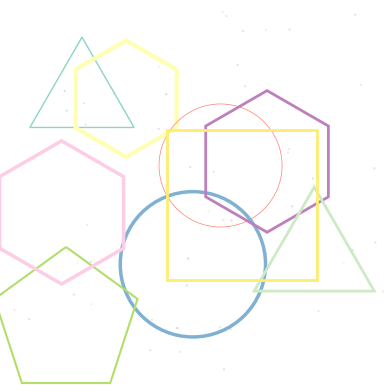[{"shape": "triangle", "thickness": 1, "radius": 0.78, "center": [0.213, 0.747]}, {"shape": "hexagon", "thickness": 3, "radius": 0.76, "center": [0.328, 0.744]}, {"shape": "circle", "thickness": 0.5, "radius": 0.8, "center": [0.573, 0.57]}, {"shape": "circle", "thickness": 2.5, "radius": 0.94, "center": [0.501, 0.314]}, {"shape": "pentagon", "thickness": 1.5, "radius": 0.98, "center": [0.172, 0.163]}, {"shape": "hexagon", "thickness": 2.5, "radius": 0.93, "center": [0.16, 0.448]}, {"shape": "hexagon", "thickness": 2, "radius": 0.92, "center": [0.694, 0.581]}, {"shape": "triangle", "thickness": 2, "radius": 0.9, "center": [0.816, 0.334]}, {"shape": "square", "thickness": 2, "radius": 0.97, "center": [0.628, 0.468]}]